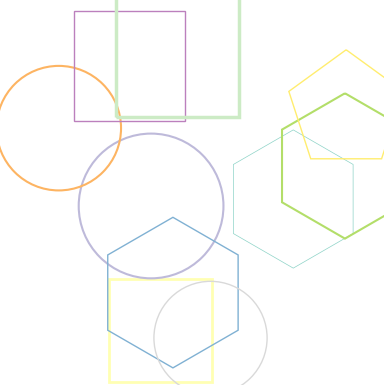[{"shape": "hexagon", "thickness": 0.5, "radius": 0.9, "center": [0.762, 0.483]}, {"shape": "square", "thickness": 2, "radius": 0.67, "center": [0.417, 0.141]}, {"shape": "circle", "thickness": 1.5, "radius": 0.94, "center": [0.392, 0.465]}, {"shape": "hexagon", "thickness": 1, "radius": 0.98, "center": [0.449, 0.24]}, {"shape": "circle", "thickness": 1.5, "radius": 0.81, "center": [0.153, 0.667]}, {"shape": "hexagon", "thickness": 1.5, "radius": 0.94, "center": [0.896, 0.569]}, {"shape": "circle", "thickness": 1, "radius": 0.73, "center": [0.547, 0.122]}, {"shape": "square", "thickness": 1, "radius": 0.72, "center": [0.336, 0.829]}, {"shape": "square", "thickness": 2.5, "radius": 0.8, "center": [0.461, 0.857]}, {"shape": "pentagon", "thickness": 1, "radius": 0.78, "center": [0.899, 0.714]}]